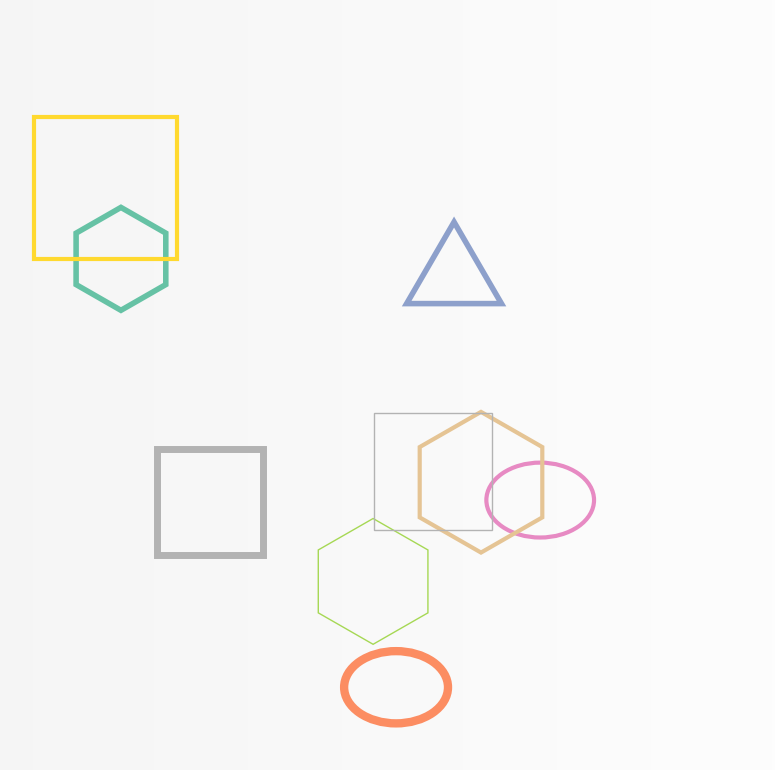[{"shape": "hexagon", "thickness": 2, "radius": 0.33, "center": [0.156, 0.664]}, {"shape": "oval", "thickness": 3, "radius": 0.34, "center": [0.511, 0.107]}, {"shape": "triangle", "thickness": 2, "radius": 0.35, "center": [0.586, 0.641]}, {"shape": "oval", "thickness": 1.5, "radius": 0.35, "center": [0.697, 0.351]}, {"shape": "hexagon", "thickness": 0.5, "radius": 0.41, "center": [0.481, 0.245]}, {"shape": "square", "thickness": 1.5, "radius": 0.46, "center": [0.136, 0.756]}, {"shape": "hexagon", "thickness": 1.5, "radius": 0.46, "center": [0.621, 0.374]}, {"shape": "square", "thickness": 0.5, "radius": 0.38, "center": [0.559, 0.388]}, {"shape": "square", "thickness": 2.5, "radius": 0.34, "center": [0.271, 0.348]}]